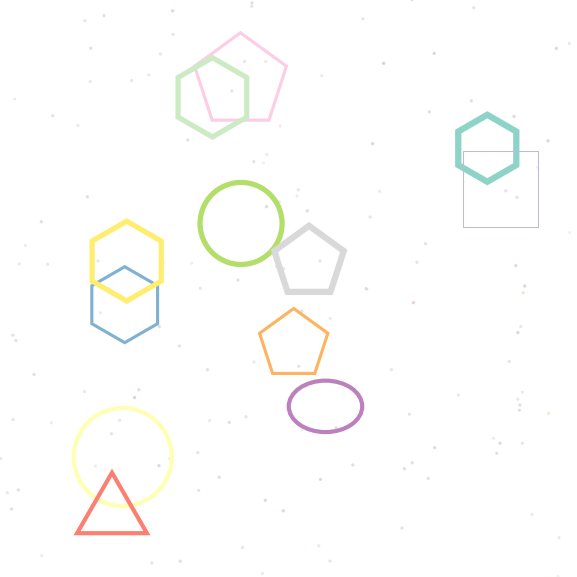[{"shape": "hexagon", "thickness": 3, "radius": 0.29, "center": [0.844, 0.742]}, {"shape": "circle", "thickness": 2, "radius": 0.42, "center": [0.213, 0.208]}, {"shape": "square", "thickness": 0.5, "radius": 0.33, "center": [0.866, 0.672]}, {"shape": "triangle", "thickness": 2, "radius": 0.35, "center": [0.194, 0.111]}, {"shape": "hexagon", "thickness": 1.5, "radius": 0.33, "center": [0.216, 0.472]}, {"shape": "pentagon", "thickness": 1.5, "radius": 0.31, "center": [0.509, 0.403]}, {"shape": "circle", "thickness": 2.5, "radius": 0.36, "center": [0.417, 0.612]}, {"shape": "pentagon", "thickness": 1.5, "radius": 0.42, "center": [0.417, 0.859]}, {"shape": "pentagon", "thickness": 3, "radius": 0.32, "center": [0.535, 0.545]}, {"shape": "oval", "thickness": 2, "radius": 0.32, "center": [0.564, 0.295]}, {"shape": "hexagon", "thickness": 2.5, "radius": 0.34, "center": [0.368, 0.831]}, {"shape": "hexagon", "thickness": 2.5, "radius": 0.35, "center": [0.219, 0.547]}]